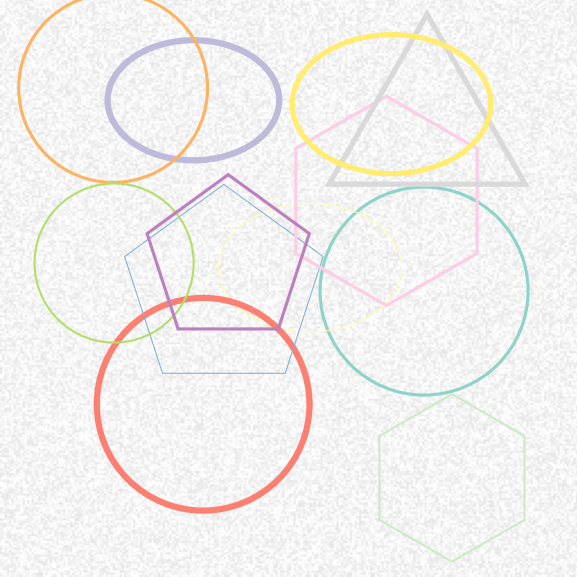[{"shape": "circle", "thickness": 1.5, "radius": 0.9, "center": [0.734, 0.495]}, {"shape": "oval", "thickness": 0.5, "radius": 0.79, "center": [0.537, 0.536]}, {"shape": "oval", "thickness": 3, "radius": 0.74, "center": [0.335, 0.826]}, {"shape": "circle", "thickness": 3, "radius": 0.92, "center": [0.352, 0.299]}, {"shape": "pentagon", "thickness": 0.5, "radius": 0.9, "center": [0.388, 0.499]}, {"shape": "circle", "thickness": 1.5, "radius": 0.82, "center": [0.196, 0.847]}, {"shape": "circle", "thickness": 1, "radius": 0.69, "center": [0.198, 0.544]}, {"shape": "hexagon", "thickness": 1.5, "radius": 0.91, "center": [0.669, 0.651]}, {"shape": "triangle", "thickness": 2.5, "radius": 0.98, "center": [0.74, 0.778]}, {"shape": "pentagon", "thickness": 1.5, "radius": 0.74, "center": [0.395, 0.549]}, {"shape": "hexagon", "thickness": 1, "radius": 0.73, "center": [0.783, 0.172]}, {"shape": "oval", "thickness": 2.5, "radius": 0.86, "center": [0.678, 0.819]}]